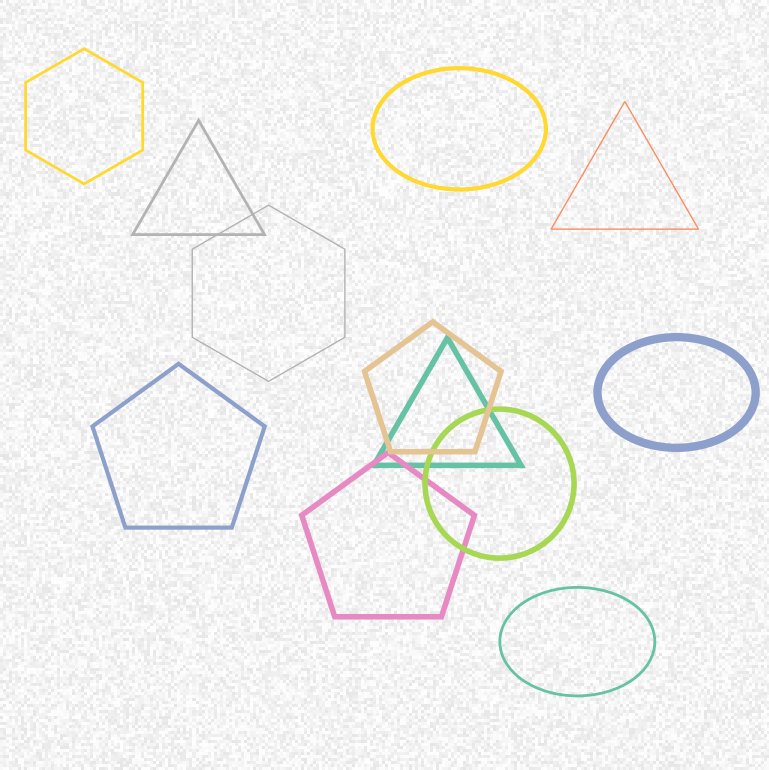[{"shape": "triangle", "thickness": 2, "radius": 0.55, "center": [0.581, 0.451]}, {"shape": "oval", "thickness": 1, "radius": 0.5, "center": [0.75, 0.167]}, {"shape": "triangle", "thickness": 0.5, "radius": 0.55, "center": [0.811, 0.758]}, {"shape": "oval", "thickness": 3, "radius": 0.51, "center": [0.879, 0.49]}, {"shape": "pentagon", "thickness": 1.5, "radius": 0.59, "center": [0.232, 0.41]}, {"shape": "pentagon", "thickness": 2, "radius": 0.59, "center": [0.504, 0.294]}, {"shape": "circle", "thickness": 2, "radius": 0.48, "center": [0.649, 0.372]}, {"shape": "hexagon", "thickness": 1, "radius": 0.44, "center": [0.109, 0.849]}, {"shape": "oval", "thickness": 1.5, "radius": 0.56, "center": [0.596, 0.833]}, {"shape": "pentagon", "thickness": 2, "radius": 0.47, "center": [0.562, 0.489]}, {"shape": "hexagon", "thickness": 0.5, "radius": 0.57, "center": [0.349, 0.619]}, {"shape": "triangle", "thickness": 1, "radius": 0.49, "center": [0.258, 0.745]}]